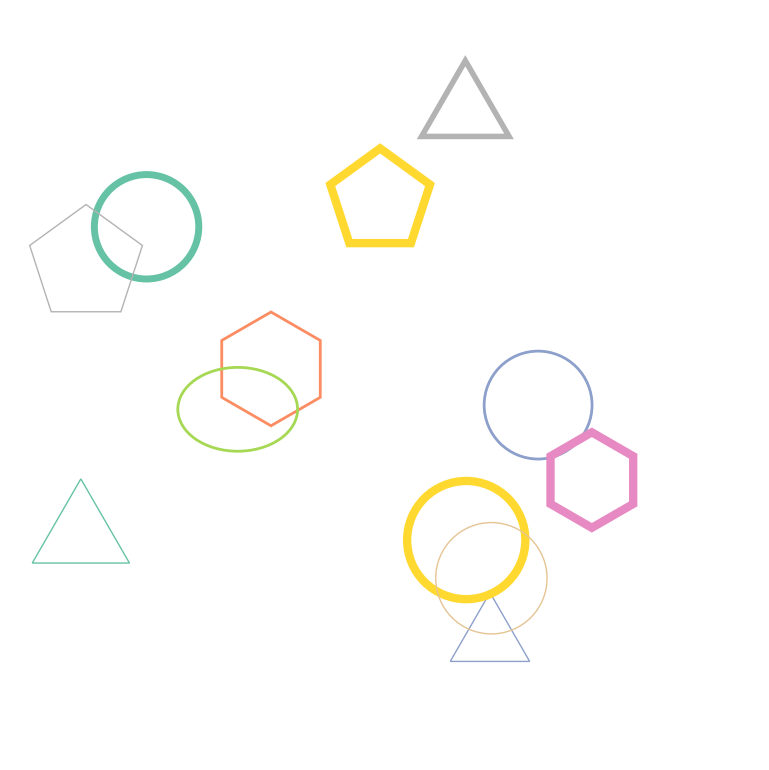[{"shape": "triangle", "thickness": 0.5, "radius": 0.36, "center": [0.105, 0.305]}, {"shape": "circle", "thickness": 2.5, "radius": 0.34, "center": [0.19, 0.705]}, {"shape": "hexagon", "thickness": 1, "radius": 0.37, "center": [0.352, 0.521]}, {"shape": "triangle", "thickness": 0.5, "radius": 0.3, "center": [0.636, 0.171]}, {"shape": "circle", "thickness": 1, "radius": 0.35, "center": [0.699, 0.474]}, {"shape": "hexagon", "thickness": 3, "radius": 0.31, "center": [0.769, 0.377]}, {"shape": "oval", "thickness": 1, "radius": 0.39, "center": [0.309, 0.468]}, {"shape": "pentagon", "thickness": 3, "radius": 0.34, "center": [0.494, 0.739]}, {"shape": "circle", "thickness": 3, "radius": 0.38, "center": [0.606, 0.299]}, {"shape": "circle", "thickness": 0.5, "radius": 0.36, "center": [0.638, 0.249]}, {"shape": "triangle", "thickness": 2, "radius": 0.33, "center": [0.604, 0.856]}, {"shape": "pentagon", "thickness": 0.5, "radius": 0.38, "center": [0.112, 0.657]}]